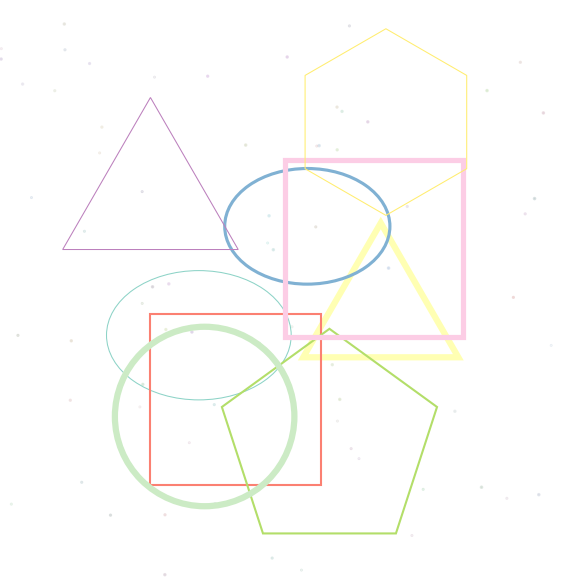[{"shape": "oval", "thickness": 0.5, "radius": 0.8, "center": [0.344, 0.419]}, {"shape": "triangle", "thickness": 3, "radius": 0.78, "center": [0.659, 0.458]}, {"shape": "square", "thickness": 1, "radius": 0.74, "center": [0.408, 0.307]}, {"shape": "oval", "thickness": 1.5, "radius": 0.72, "center": [0.532, 0.607]}, {"shape": "pentagon", "thickness": 1, "radius": 0.98, "center": [0.57, 0.234]}, {"shape": "square", "thickness": 2.5, "radius": 0.77, "center": [0.648, 0.569]}, {"shape": "triangle", "thickness": 0.5, "radius": 0.88, "center": [0.261, 0.655]}, {"shape": "circle", "thickness": 3, "radius": 0.78, "center": [0.354, 0.278]}, {"shape": "hexagon", "thickness": 0.5, "radius": 0.81, "center": [0.668, 0.788]}]